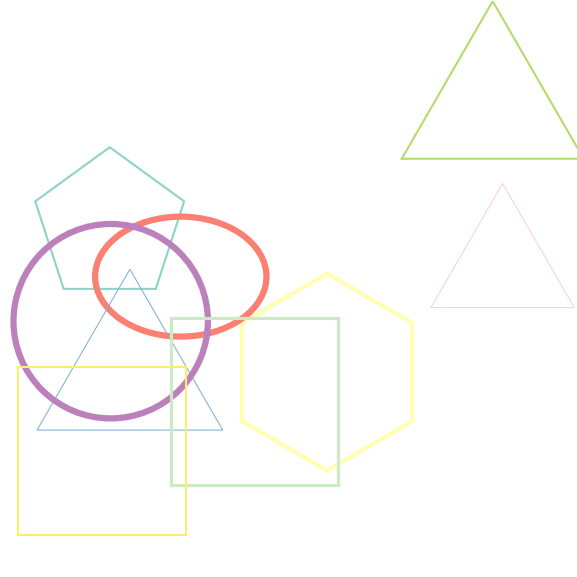[{"shape": "pentagon", "thickness": 1, "radius": 0.68, "center": [0.19, 0.609]}, {"shape": "hexagon", "thickness": 2, "radius": 0.85, "center": [0.566, 0.355]}, {"shape": "oval", "thickness": 3, "radius": 0.74, "center": [0.313, 0.52]}, {"shape": "triangle", "thickness": 0.5, "radius": 0.93, "center": [0.225, 0.347]}, {"shape": "triangle", "thickness": 1, "radius": 0.91, "center": [0.853, 0.815]}, {"shape": "triangle", "thickness": 0.5, "radius": 0.72, "center": [0.87, 0.538]}, {"shape": "circle", "thickness": 3, "radius": 0.84, "center": [0.192, 0.443]}, {"shape": "square", "thickness": 1.5, "radius": 0.72, "center": [0.44, 0.305]}, {"shape": "square", "thickness": 1, "radius": 0.73, "center": [0.176, 0.217]}]